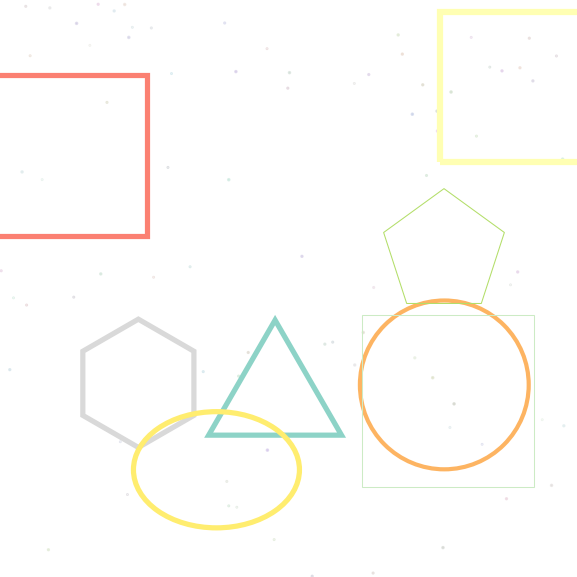[{"shape": "triangle", "thickness": 2.5, "radius": 0.66, "center": [0.476, 0.312]}, {"shape": "square", "thickness": 3, "radius": 0.65, "center": [0.892, 0.849]}, {"shape": "square", "thickness": 2.5, "radius": 0.69, "center": [0.115, 0.73]}, {"shape": "circle", "thickness": 2, "radius": 0.73, "center": [0.769, 0.333]}, {"shape": "pentagon", "thickness": 0.5, "radius": 0.55, "center": [0.769, 0.563]}, {"shape": "hexagon", "thickness": 2.5, "radius": 0.56, "center": [0.24, 0.335]}, {"shape": "square", "thickness": 0.5, "radius": 0.74, "center": [0.776, 0.305]}, {"shape": "oval", "thickness": 2.5, "radius": 0.72, "center": [0.375, 0.186]}]